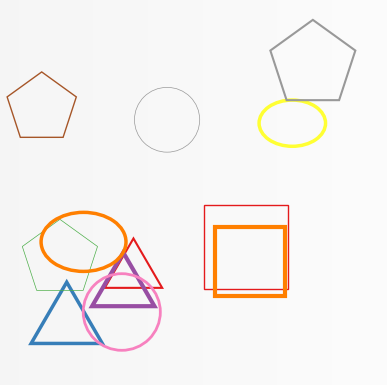[{"shape": "triangle", "thickness": 1.5, "radius": 0.43, "center": [0.344, 0.295]}, {"shape": "square", "thickness": 1, "radius": 0.55, "center": [0.635, 0.358]}, {"shape": "triangle", "thickness": 2.5, "radius": 0.53, "center": [0.172, 0.161]}, {"shape": "pentagon", "thickness": 0.5, "radius": 0.51, "center": [0.155, 0.328]}, {"shape": "triangle", "thickness": 3, "radius": 0.46, "center": [0.318, 0.251]}, {"shape": "square", "thickness": 3, "radius": 0.45, "center": [0.645, 0.32]}, {"shape": "oval", "thickness": 2.5, "radius": 0.55, "center": [0.216, 0.372]}, {"shape": "oval", "thickness": 2.5, "radius": 0.43, "center": [0.754, 0.68]}, {"shape": "pentagon", "thickness": 1, "radius": 0.47, "center": [0.108, 0.719]}, {"shape": "circle", "thickness": 2, "radius": 0.5, "center": [0.314, 0.19]}, {"shape": "circle", "thickness": 0.5, "radius": 0.42, "center": [0.431, 0.689]}, {"shape": "pentagon", "thickness": 1.5, "radius": 0.58, "center": [0.807, 0.833]}]